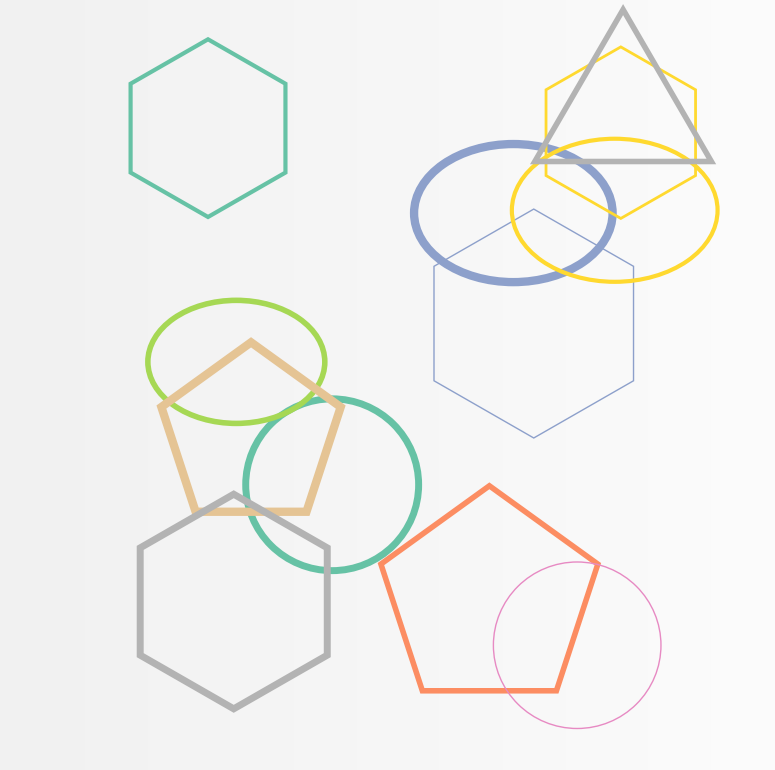[{"shape": "hexagon", "thickness": 1.5, "radius": 0.58, "center": [0.268, 0.834]}, {"shape": "circle", "thickness": 2.5, "radius": 0.56, "center": [0.429, 0.37]}, {"shape": "pentagon", "thickness": 2, "radius": 0.74, "center": [0.631, 0.222]}, {"shape": "oval", "thickness": 3, "radius": 0.64, "center": [0.662, 0.723]}, {"shape": "hexagon", "thickness": 0.5, "radius": 0.74, "center": [0.689, 0.58]}, {"shape": "circle", "thickness": 0.5, "radius": 0.54, "center": [0.745, 0.162]}, {"shape": "oval", "thickness": 2, "radius": 0.57, "center": [0.305, 0.53]}, {"shape": "oval", "thickness": 1.5, "radius": 0.66, "center": [0.793, 0.727]}, {"shape": "hexagon", "thickness": 1, "radius": 0.56, "center": [0.801, 0.828]}, {"shape": "pentagon", "thickness": 3, "radius": 0.61, "center": [0.324, 0.434]}, {"shape": "triangle", "thickness": 2, "radius": 0.66, "center": [0.804, 0.856]}, {"shape": "hexagon", "thickness": 2.5, "radius": 0.7, "center": [0.302, 0.219]}]